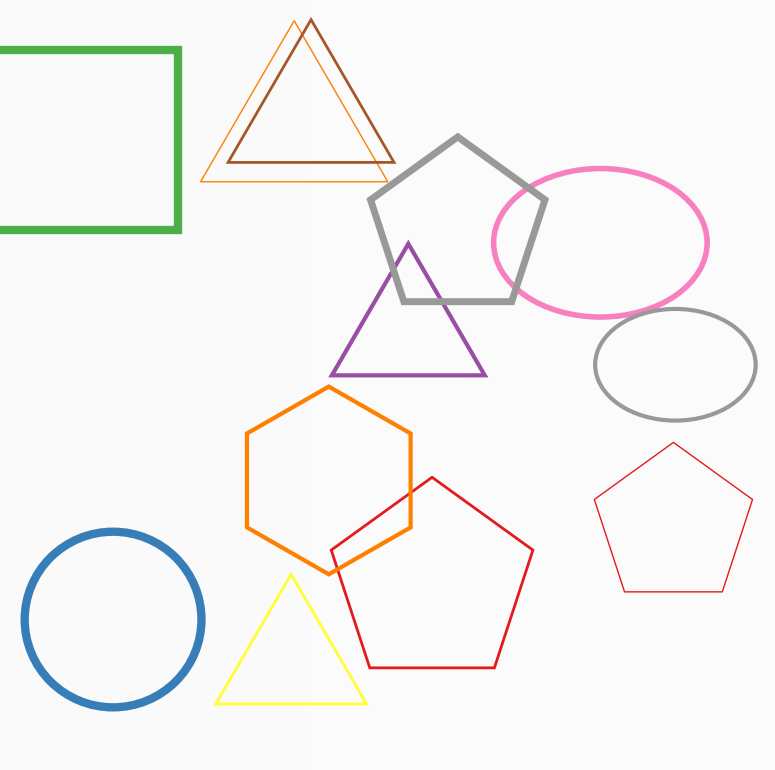[{"shape": "pentagon", "thickness": 1, "radius": 0.68, "center": [0.558, 0.243]}, {"shape": "pentagon", "thickness": 0.5, "radius": 0.54, "center": [0.869, 0.318]}, {"shape": "circle", "thickness": 3, "radius": 0.57, "center": [0.146, 0.195]}, {"shape": "square", "thickness": 3, "radius": 0.58, "center": [0.113, 0.819]}, {"shape": "triangle", "thickness": 1.5, "radius": 0.57, "center": [0.527, 0.57]}, {"shape": "triangle", "thickness": 0.5, "radius": 0.7, "center": [0.38, 0.834]}, {"shape": "hexagon", "thickness": 1.5, "radius": 0.61, "center": [0.424, 0.376]}, {"shape": "triangle", "thickness": 1, "radius": 0.56, "center": [0.376, 0.142]}, {"shape": "triangle", "thickness": 1, "radius": 0.62, "center": [0.401, 0.851]}, {"shape": "oval", "thickness": 2, "radius": 0.69, "center": [0.775, 0.685]}, {"shape": "oval", "thickness": 1.5, "radius": 0.52, "center": [0.871, 0.526]}, {"shape": "pentagon", "thickness": 2.5, "radius": 0.59, "center": [0.591, 0.704]}]